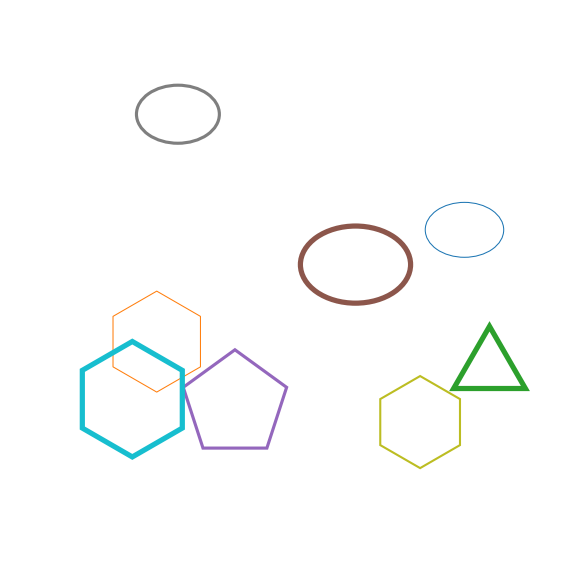[{"shape": "oval", "thickness": 0.5, "radius": 0.34, "center": [0.804, 0.601]}, {"shape": "hexagon", "thickness": 0.5, "radius": 0.44, "center": [0.271, 0.408]}, {"shape": "triangle", "thickness": 2.5, "radius": 0.36, "center": [0.848, 0.362]}, {"shape": "pentagon", "thickness": 1.5, "radius": 0.47, "center": [0.407, 0.299]}, {"shape": "oval", "thickness": 2.5, "radius": 0.48, "center": [0.616, 0.541]}, {"shape": "oval", "thickness": 1.5, "radius": 0.36, "center": [0.308, 0.801]}, {"shape": "hexagon", "thickness": 1, "radius": 0.4, "center": [0.727, 0.268]}, {"shape": "hexagon", "thickness": 2.5, "radius": 0.5, "center": [0.229, 0.308]}]